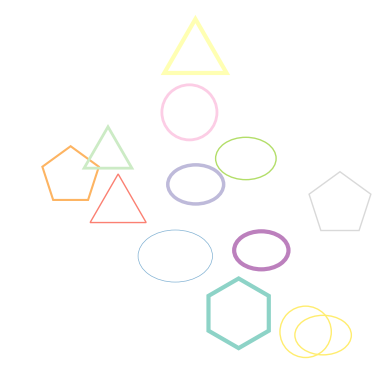[{"shape": "hexagon", "thickness": 3, "radius": 0.45, "center": [0.62, 0.186]}, {"shape": "triangle", "thickness": 3, "radius": 0.47, "center": [0.508, 0.857]}, {"shape": "oval", "thickness": 2.5, "radius": 0.36, "center": [0.508, 0.521]}, {"shape": "triangle", "thickness": 1, "radius": 0.42, "center": [0.307, 0.464]}, {"shape": "oval", "thickness": 0.5, "radius": 0.48, "center": [0.455, 0.335]}, {"shape": "pentagon", "thickness": 1.5, "radius": 0.39, "center": [0.183, 0.543]}, {"shape": "oval", "thickness": 1, "radius": 0.39, "center": [0.639, 0.588]}, {"shape": "circle", "thickness": 2, "radius": 0.36, "center": [0.492, 0.708]}, {"shape": "pentagon", "thickness": 1, "radius": 0.42, "center": [0.883, 0.47]}, {"shape": "oval", "thickness": 3, "radius": 0.35, "center": [0.679, 0.35]}, {"shape": "triangle", "thickness": 2, "radius": 0.36, "center": [0.281, 0.599]}, {"shape": "circle", "thickness": 1, "radius": 0.33, "center": [0.794, 0.138]}, {"shape": "oval", "thickness": 1, "radius": 0.37, "center": [0.839, 0.13]}]